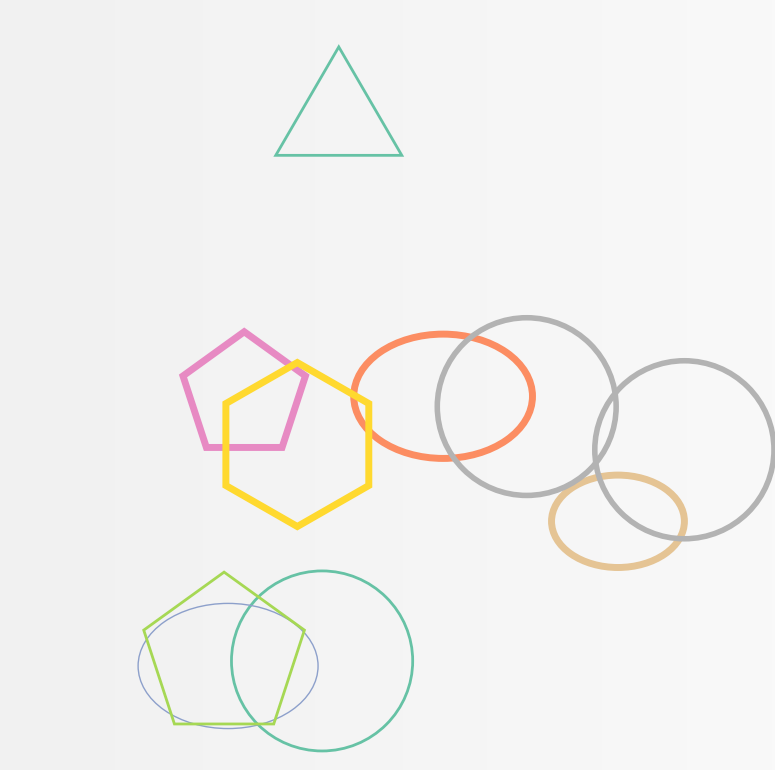[{"shape": "circle", "thickness": 1, "radius": 0.58, "center": [0.416, 0.142]}, {"shape": "triangle", "thickness": 1, "radius": 0.47, "center": [0.437, 0.845]}, {"shape": "oval", "thickness": 2.5, "radius": 0.58, "center": [0.572, 0.485]}, {"shape": "oval", "thickness": 0.5, "radius": 0.58, "center": [0.294, 0.135]}, {"shape": "pentagon", "thickness": 2.5, "radius": 0.42, "center": [0.315, 0.486]}, {"shape": "pentagon", "thickness": 1, "radius": 0.55, "center": [0.289, 0.148]}, {"shape": "hexagon", "thickness": 2.5, "radius": 0.53, "center": [0.384, 0.423]}, {"shape": "oval", "thickness": 2.5, "radius": 0.43, "center": [0.797, 0.323]}, {"shape": "circle", "thickness": 2, "radius": 0.58, "center": [0.883, 0.416]}, {"shape": "circle", "thickness": 2, "radius": 0.58, "center": [0.68, 0.472]}]